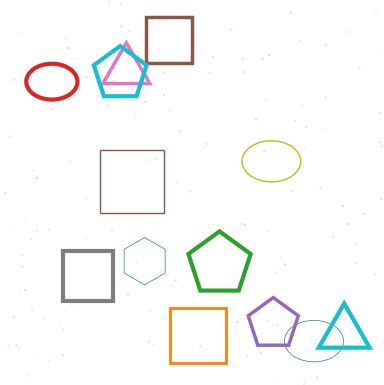[{"shape": "oval", "thickness": 0.5, "radius": 0.38, "center": [0.816, 0.114]}, {"shape": "hexagon", "thickness": 0.5, "radius": 0.31, "center": [0.376, 0.322]}, {"shape": "square", "thickness": 2, "radius": 0.36, "center": [0.514, 0.128]}, {"shape": "pentagon", "thickness": 3, "radius": 0.42, "center": [0.57, 0.314]}, {"shape": "oval", "thickness": 3, "radius": 0.33, "center": [0.135, 0.788]}, {"shape": "pentagon", "thickness": 2.5, "radius": 0.34, "center": [0.71, 0.159]}, {"shape": "square", "thickness": 2.5, "radius": 0.3, "center": [0.44, 0.896]}, {"shape": "square", "thickness": 1, "radius": 0.41, "center": [0.343, 0.528]}, {"shape": "triangle", "thickness": 2.5, "radius": 0.35, "center": [0.328, 0.818]}, {"shape": "square", "thickness": 3, "radius": 0.32, "center": [0.228, 0.284]}, {"shape": "oval", "thickness": 1, "radius": 0.38, "center": [0.705, 0.581]}, {"shape": "pentagon", "thickness": 3, "radius": 0.36, "center": [0.312, 0.808]}, {"shape": "triangle", "thickness": 3, "radius": 0.38, "center": [0.894, 0.135]}]